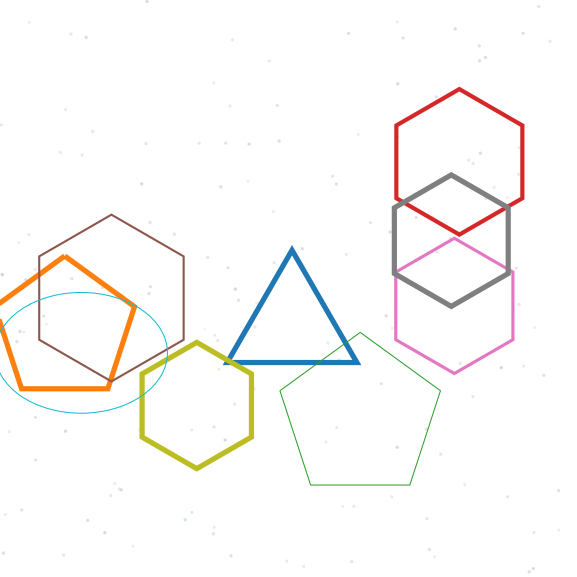[{"shape": "triangle", "thickness": 2.5, "radius": 0.65, "center": [0.506, 0.436]}, {"shape": "pentagon", "thickness": 2.5, "radius": 0.64, "center": [0.112, 0.429]}, {"shape": "pentagon", "thickness": 0.5, "radius": 0.73, "center": [0.624, 0.277]}, {"shape": "hexagon", "thickness": 2, "radius": 0.63, "center": [0.795, 0.719]}, {"shape": "hexagon", "thickness": 1, "radius": 0.72, "center": [0.193, 0.483]}, {"shape": "hexagon", "thickness": 1.5, "radius": 0.59, "center": [0.787, 0.469]}, {"shape": "hexagon", "thickness": 2.5, "radius": 0.57, "center": [0.781, 0.582]}, {"shape": "hexagon", "thickness": 2.5, "radius": 0.55, "center": [0.341, 0.297]}, {"shape": "oval", "thickness": 0.5, "radius": 0.75, "center": [0.141, 0.388]}]